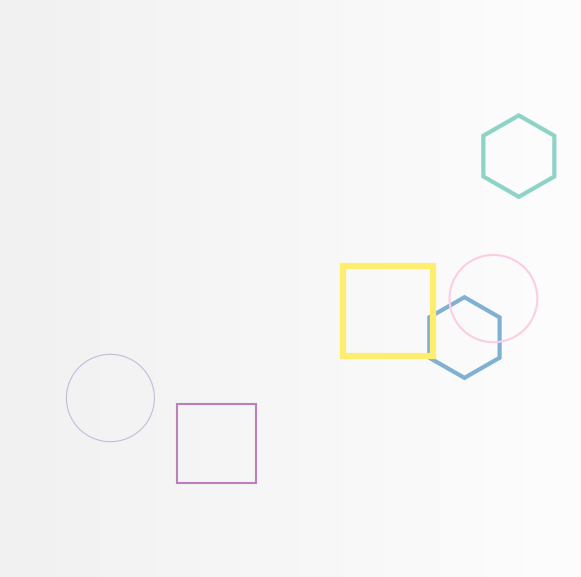[{"shape": "hexagon", "thickness": 2, "radius": 0.35, "center": [0.893, 0.729]}, {"shape": "circle", "thickness": 0.5, "radius": 0.38, "center": [0.19, 0.31]}, {"shape": "hexagon", "thickness": 2, "radius": 0.35, "center": [0.799, 0.415]}, {"shape": "circle", "thickness": 1, "radius": 0.38, "center": [0.849, 0.482]}, {"shape": "square", "thickness": 1, "radius": 0.34, "center": [0.373, 0.231]}, {"shape": "square", "thickness": 3, "radius": 0.39, "center": [0.667, 0.461]}]